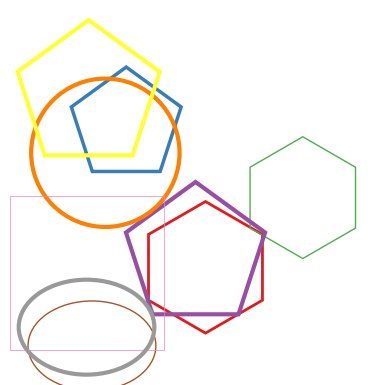[{"shape": "hexagon", "thickness": 2, "radius": 0.85, "center": [0.534, 0.306]}, {"shape": "pentagon", "thickness": 2.5, "radius": 0.75, "center": [0.328, 0.676]}, {"shape": "hexagon", "thickness": 1, "radius": 0.79, "center": [0.786, 0.487]}, {"shape": "pentagon", "thickness": 3, "radius": 0.95, "center": [0.508, 0.337]}, {"shape": "circle", "thickness": 3, "radius": 0.96, "center": [0.274, 0.603]}, {"shape": "pentagon", "thickness": 3, "radius": 0.97, "center": [0.23, 0.754]}, {"shape": "oval", "thickness": 1, "radius": 0.83, "center": [0.239, 0.102]}, {"shape": "square", "thickness": 0.5, "radius": 1.0, "center": [0.227, 0.291]}, {"shape": "oval", "thickness": 3, "radius": 0.88, "center": [0.225, 0.15]}]